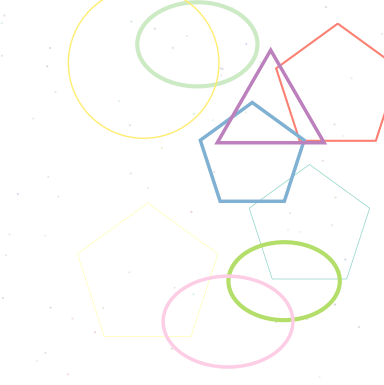[{"shape": "pentagon", "thickness": 0.5, "radius": 0.82, "center": [0.804, 0.408]}, {"shape": "pentagon", "thickness": 0.5, "radius": 0.96, "center": [0.384, 0.281]}, {"shape": "pentagon", "thickness": 1.5, "radius": 0.84, "center": [0.877, 0.77]}, {"shape": "pentagon", "thickness": 2.5, "radius": 0.71, "center": [0.655, 0.592]}, {"shape": "oval", "thickness": 3, "radius": 0.72, "center": [0.738, 0.27]}, {"shape": "oval", "thickness": 2.5, "radius": 0.84, "center": [0.592, 0.165]}, {"shape": "triangle", "thickness": 2.5, "radius": 0.8, "center": [0.703, 0.709]}, {"shape": "oval", "thickness": 3, "radius": 0.78, "center": [0.513, 0.885]}, {"shape": "circle", "thickness": 1, "radius": 0.98, "center": [0.373, 0.836]}]